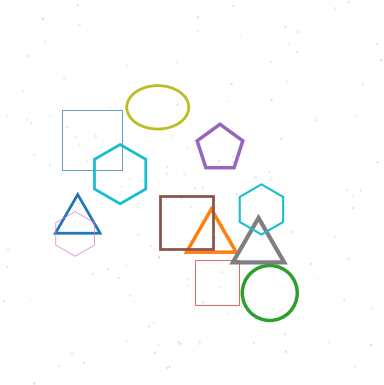[{"shape": "square", "thickness": 0.5, "radius": 0.39, "center": [0.24, 0.636]}, {"shape": "triangle", "thickness": 2, "radius": 0.34, "center": [0.202, 0.428]}, {"shape": "triangle", "thickness": 2.5, "radius": 0.37, "center": [0.549, 0.382]}, {"shape": "circle", "thickness": 2.5, "radius": 0.36, "center": [0.701, 0.239]}, {"shape": "square", "thickness": 0.5, "radius": 0.29, "center": [0.564, 0.266]}, {"shape": "pentagon", "thickness": 2.5, "radius": 0.31, "center": [0.571, 0.615]}, {"shape": "square", "thickness": 2, "radius": 0.35, "center": [0.484, 0.422]}, {"shape": "hexagon", "thickness": 0.5, "radius": 0.29, "center": [0.195, 0.392]}, {"shape": "triangle", "thickness": 3, "radius": 0.39, "center": [0.671, 0.357]}, {"shape": "oval", "thickness": 2, "radius": 0.4, "center": [0.41, 0.721]}, {"shape": "hexagon", "thickness": 2, "radius": 0.38, "center": [0.312, 0.548]}, {"shape": "hexagon", "thickness": 1.5, "radius": 0.33, "center": [0.679, 0.456]}]